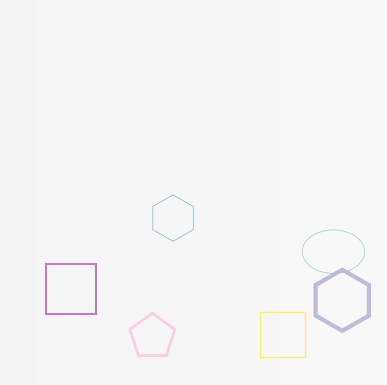[{"shape": "oval", "thickness": 0.5, "radius": 0.4, "center": [0.86, 0.346]}, {"shape": "hexagon", "thickness": 3, "radius": 0.4, "center": [0.883, 0.22]}, {"shape": "hexagon", "thickness": 0.5, "radius": 0.3, "center": [0.447, 0.434]}, {"shape": "pentagon", "thickness": 2, "radius": 0.3, "center": [0.393, 0.126]}, {"shape": "square", "thickness": 1.5, "radius": 0.32, "center": [0.183, 0.249]}, {"shape": "square", "thickness": 1, "radius": 0.29, "center": [0.729, 0.131]}]